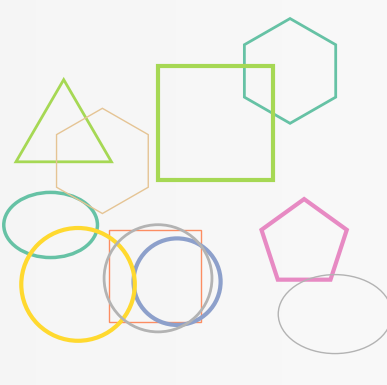[{"shape": "oval", "thickness": 2.5, "radius": 0.6, "center": [0.131, 0.416]}, {"shape": "hexagon", "thickness": 2, "radius": 0.68, "center": [0.748, 0.816]}, {"shape": "square", "thickness": 1, "radius": 0.6, "center": [0.4, 0.282]}, {"shape": "circle", "thickness": 3, "radius": 0.56, "center": [0.457, 0.268]}, {"shape": "pentagon", "thickness": 3, "radius": 0.58, "center": [0.785, 0.367]}, {"shape": "square", "thickness": 3, "radius": 0.74, "center": [0.557, 0.68]}, {"shape": "triangle", "thickness": 2, "radius": 0.71, "center": [0.164, 0.651]}, {"shape": "circle", "thickness": 3, "radius": 0.73, "center": [0.201, 0.261]}, {"shape": "hexagon", "thickness": 1, "radius": 0.68, "center": [0.264, 0.582]}, {"shape": "oval", "thickness": 1, "radius": 0.73, "center": [0.865, 0.184]}, {"shape": "circle", "thickness": 2, "radius": 0.7, "center": [0.408, 0.277]}]